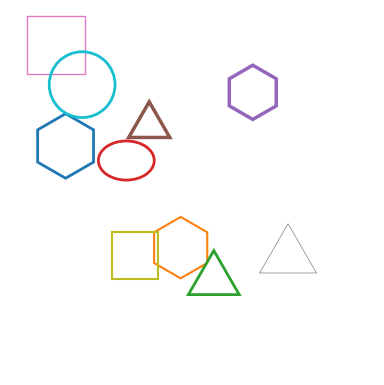[{"shape": "hexagon", "thickness": 2, "radius": 0.42, "center": [0.17, 0.621]}, {"shape": "hexagon", "thickness": 1.5, "radius": 0.4, "center": [0.469, 0.357]}, {"shape": "triangle", "thickness": 2, "radius": 0.38, "center": [0.555, 0.273]}, {"shape": "oval", "thickness": 2, "radius": 0.36, "center": [0.328, 0.583]}, {"shape": "hexagon", "thickness": 2.5, "radius": 0.35, "center": [0.657, 0.76]}, {"shape": "triangle", "thickness": 2.5, "radius": 0.31, "center": [0.388, 0.674]}, {"shape": "square", "thickness": 1, "radius": 0.38, "center": [0.146, 0.883]}, {"shape": "triangle", "thickness": 0.5, "radius": 0.43, "center": [0.748, 0.334]}, {"shape": "square", "thickness": 1.5, "radius": 0.3, "center": [0.351, 0.336]}, {"shape": "circle", "thickness": 2, "radius": 0.43, "center": [0.213, 0.78]}]